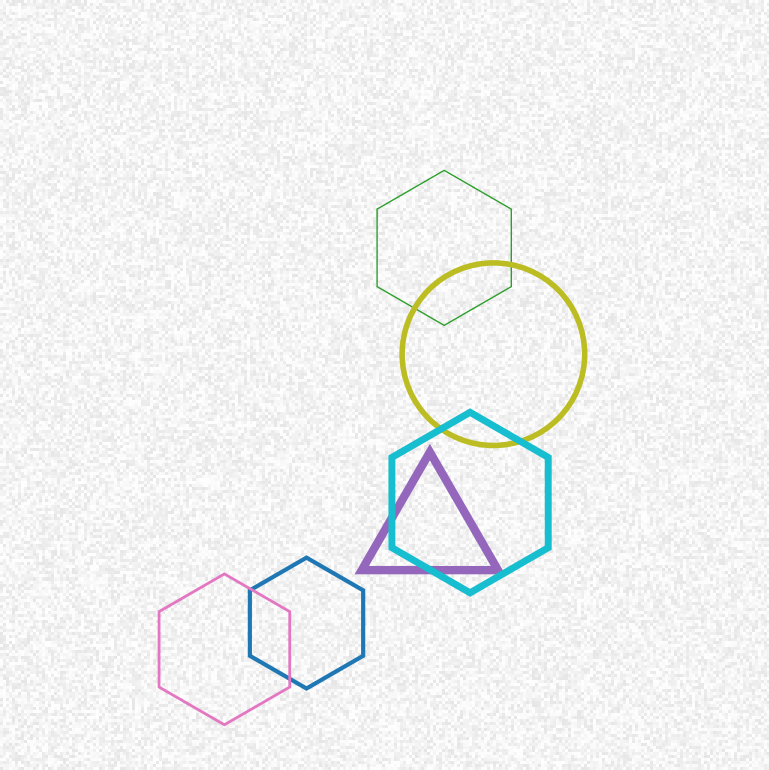[{"shape": "hexagon", "thickness": 1.5, "radius": 0.42, "center": [0.398, 0.191]}, {"shape": "hexagon", "thickness": 0.5, "radius": 0.5, "center": [0.577, 0.678]}, {"shape": "triangle", "thickness": 3, "radius": 0.51, "center": [0.558, 0.311]}, {"shape": "hexagon", "thickness": 1, "radius": 0.49, "center": [0.291, 0.157]}, {"shape": "circle", "thickness": 2, "radius": 0.59, "center": [0.641, 0.54]}, {"shape": "hexagon", "thickness": 2.5, "radius": 0.59, "center": [0.61, 0.347]}]